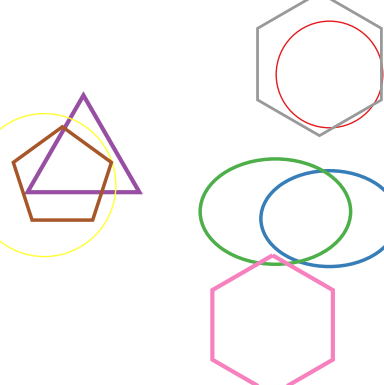[{"shape": "circle", "thickness": 1, "radius": 0.69, "center": [0.856, 0.807]}, {"shape": "oval", "thickness": 2.5, "radius": 0.89, "center": [0.855, 0.432]}, {"shape": "oval", "thickness": 2.5, "radius": 0.98, "center": [0.715, 0.45]}, {"shape": "triangle", "thickness": 3, "radius": 0.84, "center": [0.217, 0.585]}, {"shape": "circle", "thickness": 1, "radius": 0.93, "center": [0.115, 0.519]}, {"shape": "pentagon", "thickness": 2.5, "radius": 0.67, "center": [0.162, 0.537]}, {"shape": "hexagon", "thickness": 3, "radius": 0.9, "center": [0.708, 0.156]}, {"shape": "hexagon", "thickness": 2, "radius": 0.93, "center": [0.83, 0.833]}]